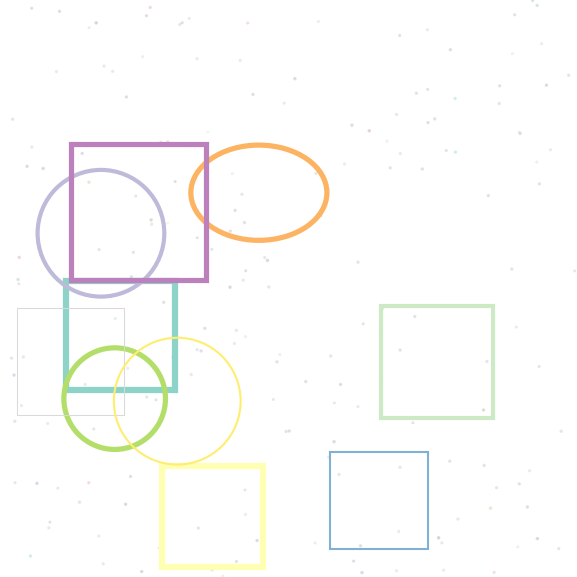[{"shape": "square", "thickness": 3, "radius": 0.47, "center": [0.209, 0.419]}, {"shape": "square", "thickness": 3, "radius": 0.44, "center": [0.368, 0.105]}, {"shape": "circle", "thickness": 2, "radius": 0.55, "center": [0.175, 0.595]}, {"shape": "square", "thickness": 1, "radius": 0.42, "center": [0.656, 0.133]}, {"shape": "oval", "thickness": 2.5, "radius": 0.59, "center": [0.448, 0.665]}, {"shape": "circle", "thickness": 2.5, "radius": 0.44, "center": [0.199, 0.309]}, {"shape": "square", "thickness": 0.5, "radius": 0.46, "center": [0.123, 0.373]}, {"shape": "square", "thickness": 2.5, "radius": 0.58, "center": [0.24, 0.632]}, {"shape": "square", "thickness": 2, "radius": 0.49, "center": [0.756, 0.372]}, {"shape": "circle", "thickness": 1, "radius": 0.55, "center": [0.307, 0.305]}]